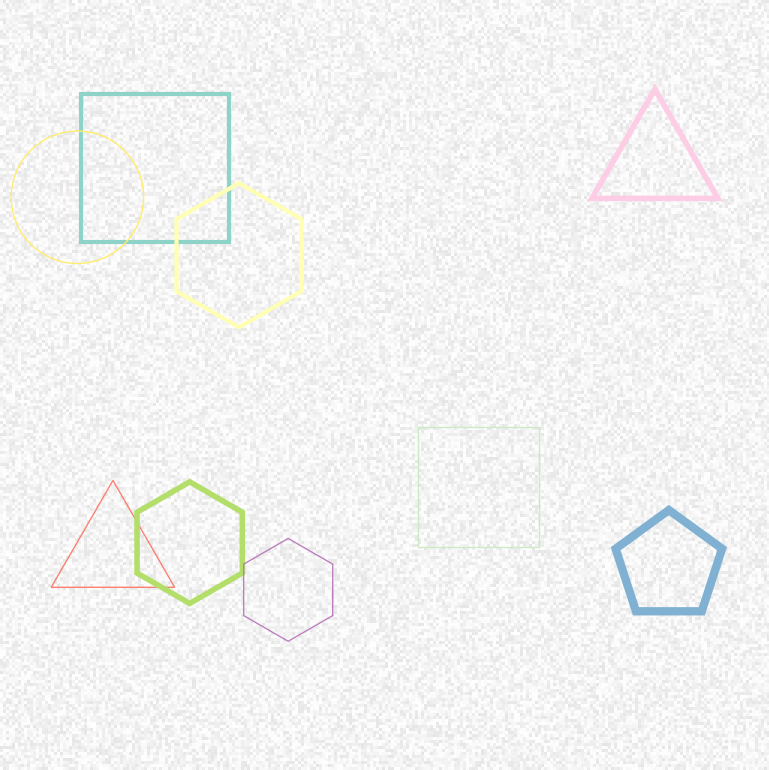[{"shape": "square", "thickness": 1.5, "radius": 0.48, "center": [0.201, 0.782]}, {"shape": "hexagon", "thickness": 1.5, "radius": 0.47, "center": [0.31, 0.669]}, {"shape": "triangle", "thickness": 0.5, "radius": 0.46, "center": [0.147, 0.284]}, {"shape": "pentagon", "thickness": 3, "radius": 0.36, "center": [0.869, 0.265]}, {"shape": "hexagon", "thickness": 2, "radius": 0.39, "center": [0.246, 0.295]}, {"shape": "triangle", "thickness": 2, "radius": 0.47, "center": [0.851, 0.79]}, {"shape": "hexagon", "thickness": 0.5, "radius": 0.33, "center": [0.374, 0.234]}, {"shape": "square", "thickness": 0.5, "radius": 0.39, "center": [0.622, 0.367]}, {"shape": "circle", "thickness": 0.5, "radius": 0.43, "center": [0.101, 0.744]}]